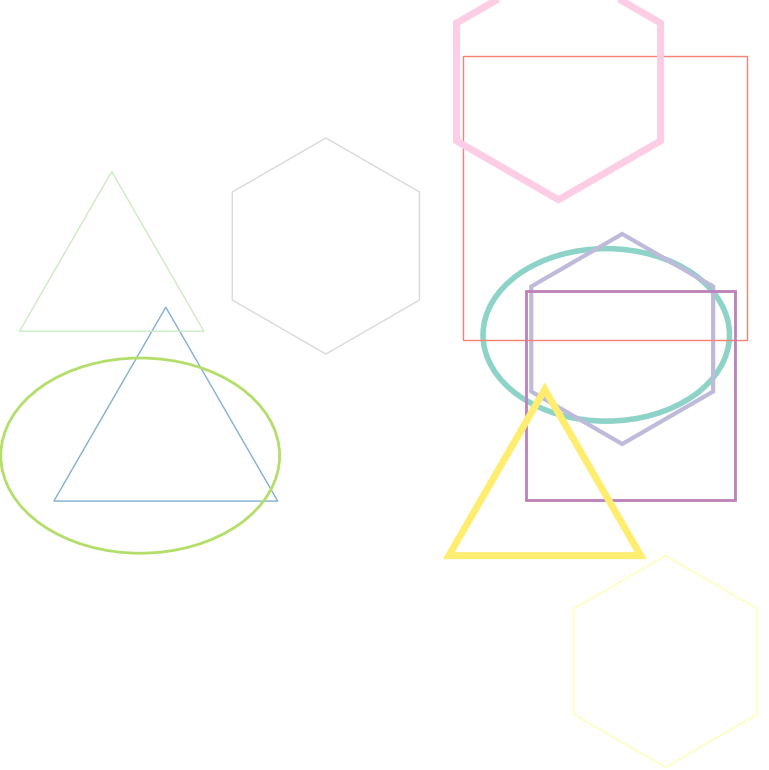[{"shape": "oval", "thickness": 2, "radius": 0.8, "center": [0.787, 0.565]}, {"shape": "hexagon", "thickness": 0.5, "radius": 0.69, "center": [0.864, 0.141]}, {"shape": "hexagon", "thickness": 1.5, "radius": 0.68, "center": [0.808, 0.56]}, {"shape": "square", "thickness": 0.5, "radius": 0.92, "center": [0.785, 0.742]}, {"shape": "triangle", "thickness": 0.5, "radius": 0.84, "center": [0.215, 0.433]}, {"shape": "oval", "thickness": 1, "radius": 0.91, "center": [0.182, 0.408]}, {"shape": "hexagon", "thickness": 2.5, "radius": 0.77, "center": [0.725, 0.894]}, {"shape": "hexagon", "thickness": 0.5, "radius": 0.7, "center": [0.423, 0.68]}, {"shape": "square", "thickness": 1, "radius": 0.68, "center": [0.819, 0.486]}, {"shape": "triangle", "thickness": 0.5, "radius": 0.69, "center": [0.145, 0.639]}, {"shape": "triangle", "thickness": 2.5, "radius": 0.72, "center": [0.707, 0.35]}]